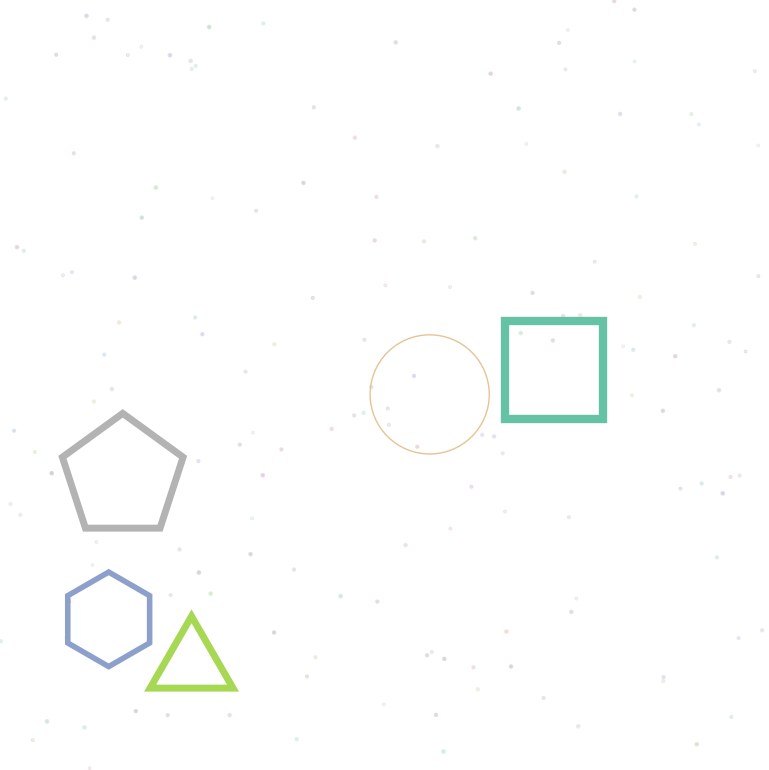[{"shape": "square", "thickness": 3, "radius": 0.32, "center": [0.72, 0.519]}, {"shape": "hexagon", "thickness": 2, "radius": 0.31, "center": [0.141, 0.196]}, {"shape": "triangle", "thickness": 2.5, "radius": 0.31, "center": [0.249, 0.137]}, {"shape": "circle", "thickness": 0.5, "radius": 0.39, "center": [0.558, 0.488]}, {"shape": "pentagon", "thickness": 2.5, "radius": 0.41, "center": [0.159, 0.381]}]